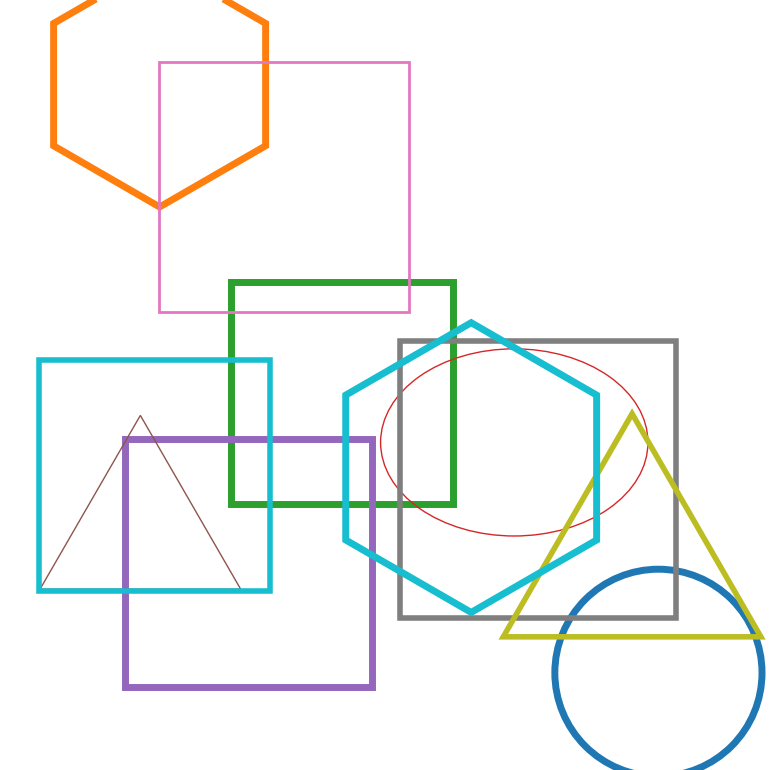[{"shape": "circle", "thickness": 2.5, "radius": 0.67, "center": [0.855, 0.126]}, {"shape": "hexagon", "thickness": 2.5, "radius": 0.79, "center": [0.207, 0.89]}, {"shape": "square", "thickness": 2.5, "radius": 0.72, "center": [0.444, 0.489]}, {"shape": "oval", "thickness": 0.5, "radius": 0.87, "center": [0.668, 0.425]}, {"shape": "square", "thickness": 2.5, "radius": 0.8, "center": [0.323, 0.269]}, {"shape": "triangle", "thickness": 0.5, "radius": 0.75, "center": [0.182, 0.31]}, {"shape": "square", "thickness": 1, "radius": 0.81, "center": [0.369, 0.757]}, {"shape": "square", "thickness": 2, "radius": 0.9, "center": [0.699, 0.377]}, {"shape": "triangle", "thickness": 2, "radius": 0.97, "center": [0.821, 0.27]}, {"shape": "hexagon", "thickness": 2.5, "radius": 0.94, "center": [0.612, 0.393]}, {"shape": "square", "thickness": 2, "radius": 0.75, "center": [0.201, 0.382]}]